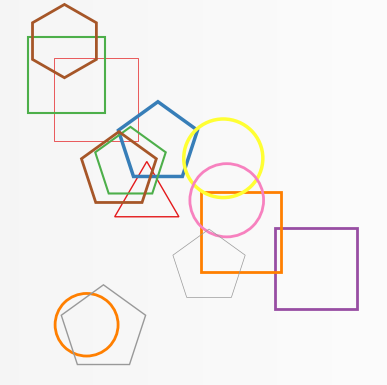[{"shape": "triangle", "thickness": 1, "radius": 0.48, "center": [0.379, 0.485]}, {"shape": "square", "thickness": 0.5, "radius": 0.54, "center": [0.248, 0.741]}, {"shape": "pentagon", "thickness": 2.5, "radius": 0.54, "center": [0.408, 0.628]}, {"shape": "pentagon", "thickness": 1.5, "radius": 0.48, "center": [0.337, 0.575]}, {"shape": "square", "thickness": 1.5, "radius": 0.5, "center": [0.171, 0.804]}, {"shape": "square", "thickness": 2, "radius": 0.53, "center": [0.815, 0.303]}, {"shape": "square", "thickness": 2, "radius": 0.52, "center": [0.622, 0.398]}, {"shape": "circle", "thickness": 2, "radius": 0.41, "center": [0.223, 0.156]}, {"shape": "circle", "thickness": 2.5, "radius": 0.51, "center": [0.576, 0.589]}, {"shape": "pentagon", "thickness": 2, "radius": 0.51, "center": [0.307, 0.556]}, {"shape": "hexagon", "thickness": 2, "radius": 0.48, "center": [0.166, 0.893]}, {"shape": "circle", "thickness": 2, "radius": 0.48, "center": [0.585, 0.48]}, {"shape": "pentagon", "thickness": 1, "radius": 0.57, "center": [0.267, 0.146]}, {"shape": "pentagon", "thickness": 0.5, "radius": 0.49, "center": [0.539, 0.307]}]